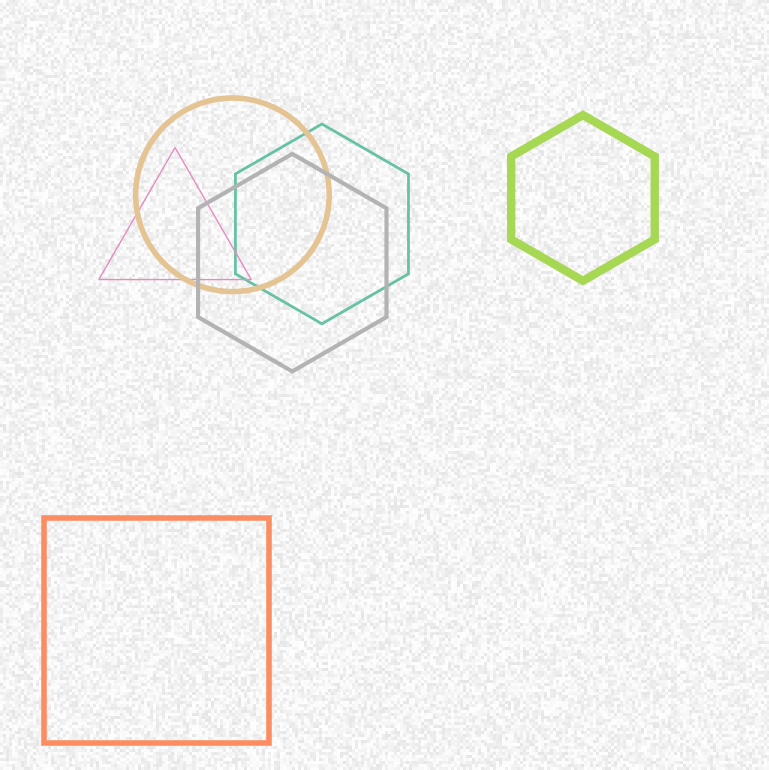[{"shape": "hexagon", "thickness": 1, "radius": 0.65, "center": [0.418, 0.709]}, {"shape": "square", "thickness": 2, "radius": 0.73, "center": [0.204, 0.181]}, {"shape": "triangle", "thickness": 0.5, "radius": 0.57, "center": [0.227, 0.694]}, {"shape": "hexagon", "thickness": 3, "radius": 0.54, "center": [0.757, 0.743]}, {"shape": "circle", "thickness": 2, "radius": 0.63, "center": [0.302, 0.747]}, {"shape": "hexagon", "thickness": 1.5, "radius": 0.71, "center": [0.38, 0.659]}]